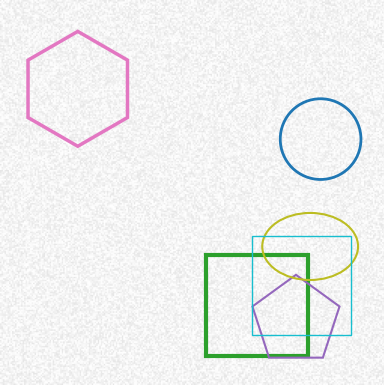[{"shape": "circle", "thickness": 2, "radius": 0.52, "center": [0.833, 0.639]}, {"shape": "square", "thickness": 3, "radius": 0.66, "center": [0.667, 0.206]}, {"shape": "pentagon", "thickness": 1.5, "radius": 0.59, "center": [0.769, 0.167]}, {"shape": "hexagon", "thickness": 2.5, "radius": 0.75, "center": [0.202, 0.769]}, {"shape": "oval", "thickness": 1.5, "radius": 0.62, "center": [0.806, 0.36]}, {"shape": "square", "thickness": 1, "radius": 0.65, "center": [0.782, 0.258]}]